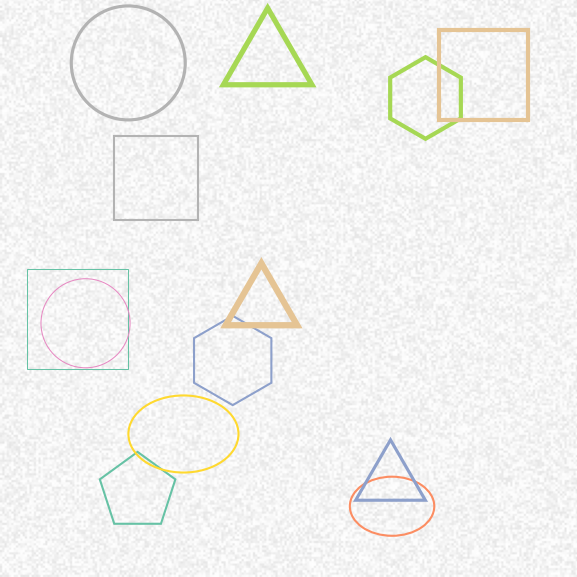[{"shape": "square", "thickness": 0.5, "radius": 0.43, "center": [0.134, 0.446]}, {"shape": "pentagon", "thickness": 1, "radius": 0.34, "center": [0.238, 0.148]}, {"shape": "oval", "thickness": 1, "radius": 0.37, "center": [0.679, 0.123]}, {"shape": "hexagon", "thickness": 1, "radius": 0.39, "center": [0.403, 0.375]}, {"shape": "triangle", "thickness": 1.5, "radius": 0.35, "center": [0.676, 0.168]}, {"shape": "circle", "thickness": 0.5, "radius": 0.39, "center": [0.148, 0.439]}, {"shape": "hexagon", "thickness": 2, "radius": 0.35, "center": [0.737, 0.829]}, {"shape": "triangle", "thickness": 2.5, "radius": 0.44, "center": [0.463, 0.897]}, {"shape": "oval", "thickness": 1, "radius": 0.48, "center": [0.318, 0.248]}, {"shape": "triangle", "thickness": 3, "radius": 0.36, "center": [0.453, 0.472]}, {"shape": "square", "thickness": 2, "radius": 0.39, "center": [0.837, 0.869]}, {"shape": "circle", "thickness": 1.5, "radius": 0.49, "center": [0.222, 0.89]}, {"shape": "square", "thickness": 1, "radius": 0.36, "center": [0.27, 0.69]}]